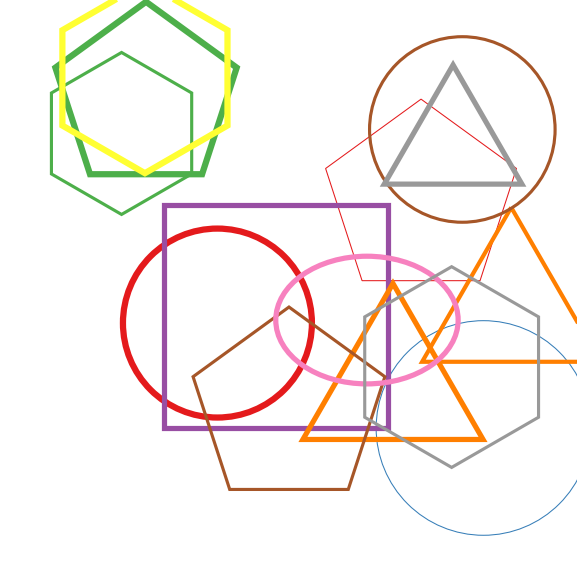[{"shape": "pentagon", "thickness": 0.5, "radius": 0.87, "center": [0.729, 0.654]}, {"shape": "circle", "thickness": 3, "radius": 0.82, "center": [0.377, 0.44]}, {"shape": "circle", "thickness": 0.5, "radius": 0.93, "center": [0.837, 0.258]}, {"shape": "hexagon", "thickness": 1.5, "radius": 0.7, "center": [0.21, 0.768]}, {"shape": "pentagon", "thickness": 3, "radius": 0.83, "center": [0.253, 0.831]}, {"shape": "square", "thickness": 2.5, "radius": 0.97, "center": [0.478, 0.451]}, {"shape": "triangle", "thickness": 2.5, "radius": 0.9, "center": [0.68, 0.328]}, {"shape": "triangle", "thickness": 2, "radius": 0.89, "center": [0.885, 0.462]}, {"shape": "hexagon", "thickness": 3, "radius": 0.83, "center": [0.251, 0.864]}, {"shape": "pentagon", "thickness": 1.5, "radius": 0.87, "center": [0.5, 0.293]}, {"shape": "circle", "thickness": 1.5, "radius": 0.8, "center": [0.801, 0.775]}, {"shape": "oval", "thickness": 2.5, "radius": 0.79, "center": [0.635, 0.445]}, {"shape": "hexagon", "thickness": 1.5, "radius": 0.87, "center": [0.782, 0.364]}, {"shape": "triangle", "thickness": 2.5, "radius": 0.69, "center": [0.785, 0.749]}]